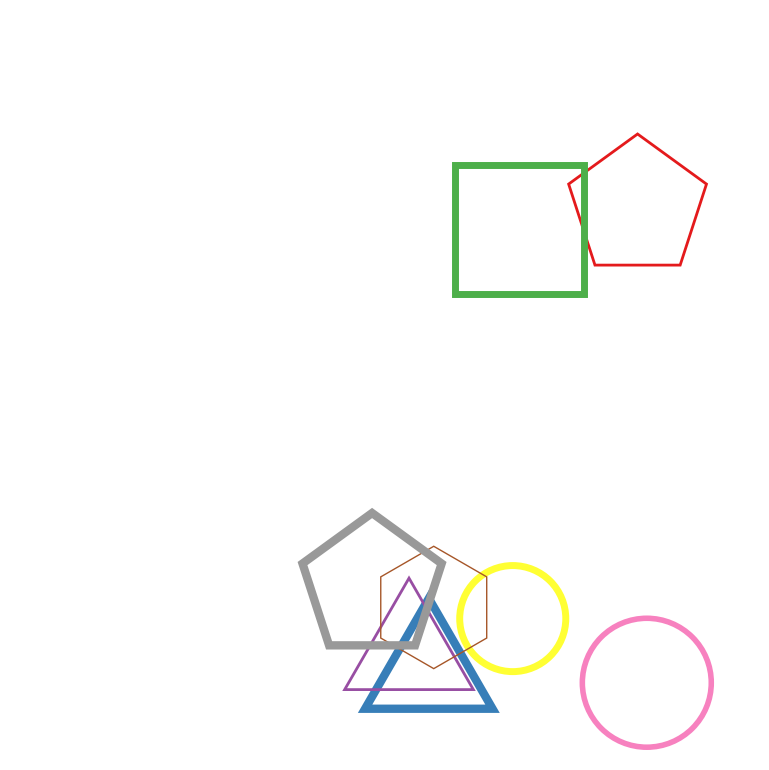[{"shape": "pentagon", "thickness": 1, "radius": 0.47, "center": [0.828, 0.732]}, {"shape": "triangle", "thickness": 3, "radius": 0.48, "center": [0.557, 0.127]}, {"shape": "square", "thickness": 2.5, "radius": 0.42, "center": [0.674, 0.702]}, {"shape": "triangle", "thickness": 1, "radius": 0.48, "center": [0.531, 0.153]}, {"shape": "circle", "thickness": 2.5, "radius": 0.34, "center": [0.666, 0.197]}, {"shape": "hexagon", "thickness": 0.5, "radius": 0.4, "center": [0.563, 0.211]}, {"shape": "circle", "thickness": 2, "radius": 0.42, "center": [0.84, 0.113]}, {"shape": "pentagon", "thickness": 3, "radius": 0.48, "center": [0.483, 0.239]}]